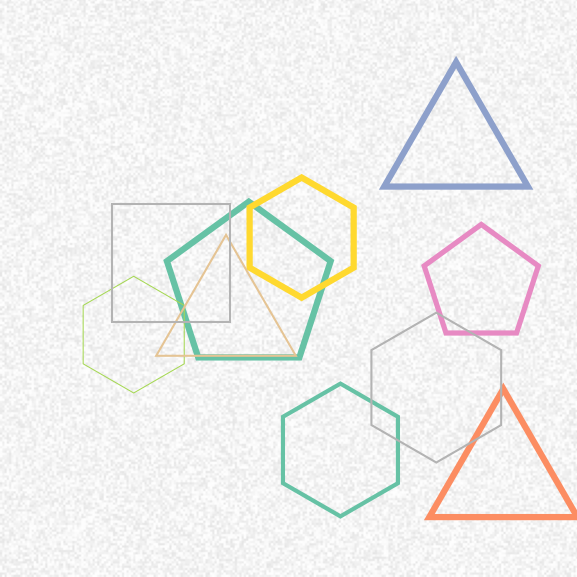[{"shape": "hexagon", "thickness": 2, "radius": 0.57, "center": [0.59, 0.22]}, {"shape": "pentagon", "thickness": 3, "radius": 0.75, "center": [0.431, 0.501]}, {"shape": "triangle", "thickness": 3, "radius": 0.74, "center": [0.872, 0.178]}, {"shape": "triangle", "thickness": 3, "radius": 0.72, "center": [0.79, 0.748]}, {"shape": "pentagon", "thickness": 2.5, "radius": 0.52, "center": [0.833, 0.507]}, {"shape": "hexagon", "thickness": 0.5, "radius": 0.51, "center": [0.232, 0.42]}, {"shape": "hexagon", "thickness": 3, "radius": 0.52, "center": [0.522, 0.588]}, {"shape": "triangle", "thickness": 1, "radius": 0.7, "center": [0.391, 0.453]}, {"shape": "square", "thickness": 1, "radius": 0.51, "center": [0.296, 0.544]}, {"shape": "hexagon", "thickness": 1, "radius": 0.65, "center": [0.755, 0.328]}]